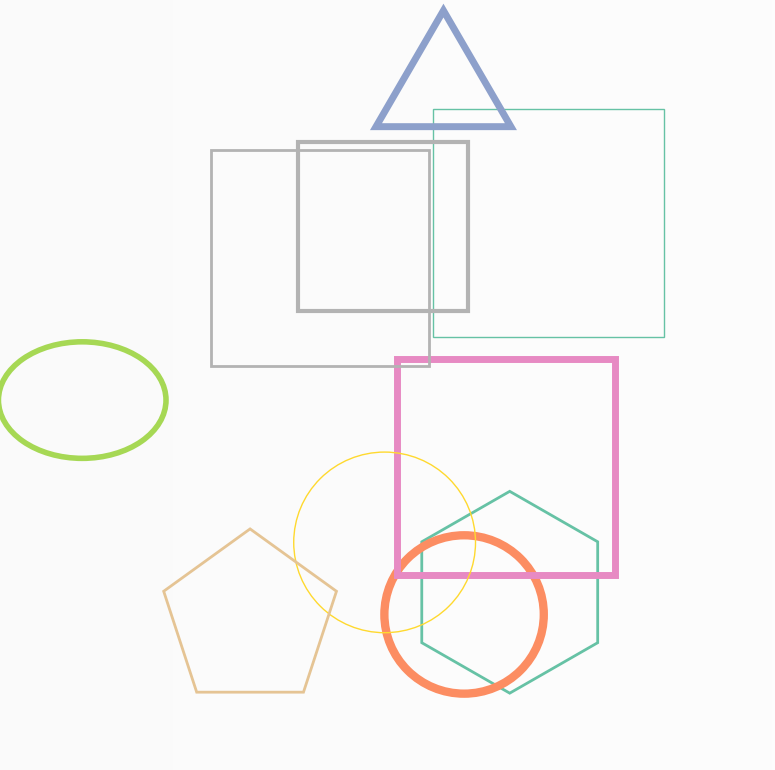[{"shape": "hexagon", "thickness": 1, "radius": 0.66, "center": [0.658, 0.231]}, {"shape": "square", "thickness": 0.5, "radius": 0.74, "center": [0.708, 0.71]}, {"shape": "circle", "thickness": 3, "radius": 0.51, "center": [0.599, 0.202]}, {"shape": "triangle", "thickness": 2.5, "radius": 0.5, "center": [0.572, 0.886]}, {"shape": "square", "thickness": 2.5, "radius": 0.7, "center": [0.653, 0.393]}, {"shape": "oval", "thickness": 2, "radius": 0.54, "center": [0.106, 0.48]}, {"shape": "circle", "thickness": 0.5, "radius": 0.59, "center": [0.496, 0.296]}, {"shape": "pentagon", "thickness": 1, "radius": 0.59, "center": [0.323, 0.196]}, {"shape": "square", "thickness": 1.5, "radius": 0.55, "center": [0.494, 0.706]}, {"shape": "square", "thickness": 1, "radius": 0.7, "center": [0.413, 0.665]}]